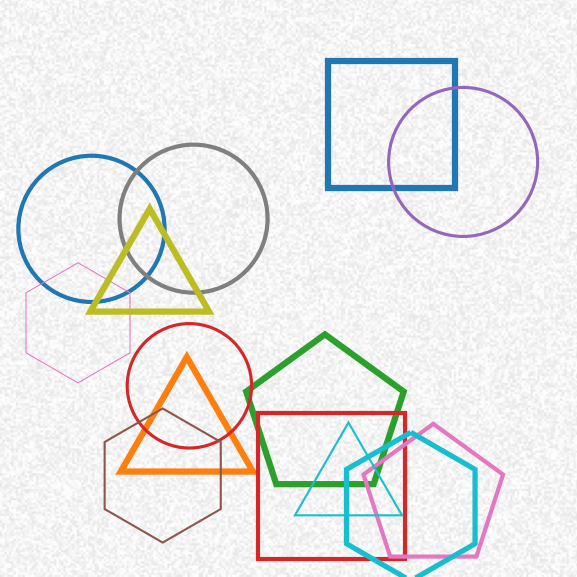[{"shape": "square", "thickness": 3, "radius": 0.55, "center": [0.677, 0.783]}, {"shape": "circle", "thickness": 2, "radius": 0.63, "center": [0.158, 0.603]}, {"shape": "triangle", "thickness": 3, "radius": 0.66, "center": [0.323, 0.249]}, {"shape": "pentagon", "thickness": 3, "radius": 0.72, "center": [0.563, 0.277]}, {"shape": "square", "thickness": 2, "radius": 0.63, "center": [0.574, 0.158]}, {"shape": "circle", "thickness": 1.5, "radius": 0.54, "center": [0.328, 0.331]}, {"shape": "circle", "thickness": 1.5, "radius": 0.65, "center": [0.802, 0.719]}, {"shape": "hexagon", "thickness": 1, "radius": 0.58, "center": [0.282, 0.176]}, {"shape": "hexagon", "thickness": 0.5, "radius": 0.52, "center": [0.135, 0.44]}, {"shape": "pentagon", "thickness": 2, "radius": 0.64, "center": [0.75, 0.138]}, {"shape": "circle", "thickness": 2, "radius": 0.64, "center": [0.335, 0.621]}, {"shape": "triangle", "thickness": 3, "radius": 0.59, "center": [0.259, 0.519]}, {"shape": "hexagon", "thickness": 2.5, "radius": 0.64, "center": [0.711, 0.122]}, {"shape": "triangle", "thickness": 1, "radius": 0.54, "center": [0.603, 0.16]}]